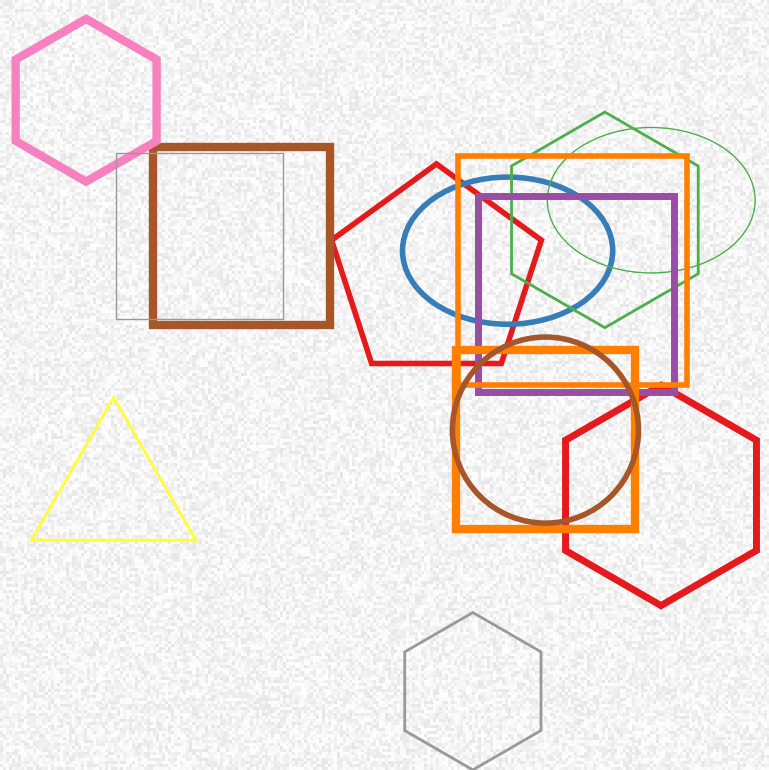[{"shape": "hexagon", "thickness": 2.5, "radius": 0.72, "center": [0.858, 0.357]}, {"shape": "pentagon", "thickness": 2, "radius": 0.72, "center": [0.567, 0.644]}, {"shape": "oval", "thickness": 2, "radius": 0.68, "center": [0.659, 0.674]}, {"shape": "hexagon", "thickness": 1, "radius": 0.7, "center": [0.786, 0.714]}, {"shape": "oval", "thickness": 0.5, "radius": 0.67, "center": [0.846, 0.74]}, {"shape": "square", "thickness": 2.5, "radius": 0.64, "center": [0.748, 0.618]}, {"shape": "square", "thickness": 3, "radius": 0.58, "center": [0.709, 0.429]}, {"shape": "square", "thickness": 2, "radius": 0.74, "center": [0.743, 0.648]}, {"shape": "triangle", "thickness": 1, "radius": 0.62, "center": [0.148, 0.36]}, {"shape": "circle", "thickness": 2, "radius": 0.6, "center": [0.708, 0.441]}, {"shape": "square", "thickness": 3, "radius": 0.58, "center": [0.314, 0.694]}, {"shape": "hexagon", "thickness": 3, "radius": 0.53, "center": [0.112, 0.87]}, {"shape": "square", "thickness": 0.5, "radius": 0.54, "center": [0.259, 0.694]}, {"shape": "hexagon", "thickness": 1, "radius": 0.51, "center": [0.614, 0.102]}]